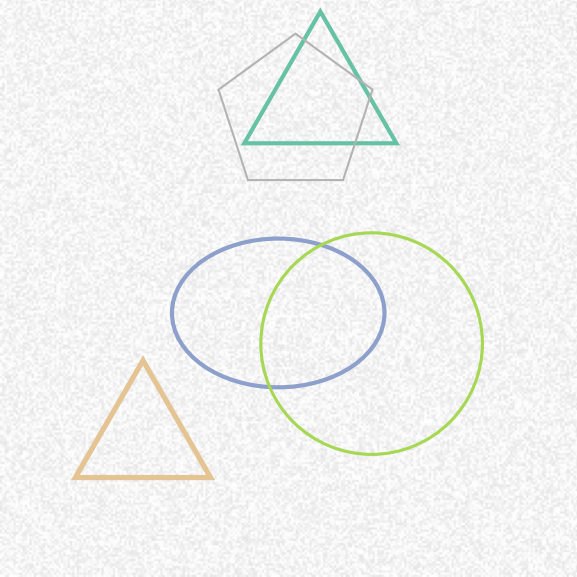[{"shape": "triangle", "thickness": 2, "radius": 0.76, "center": [0.555, 0.827]}, {"shape": "oval", "thickness": 2, "radius": 0.92, "center": [0.482, 0.457]}, {"shape": "circle", "thickness": 1.5, "radius": 0.96, "center": [0.643, 0.404]}, {"shape": "triangle", "thickness": 2.5, "radius": 0.68, "center": [0.248, 0.24]}, {"shape": "pentagon", "thickness": 1, "radius": 0.7, "center": [0.512, 0.801]}]